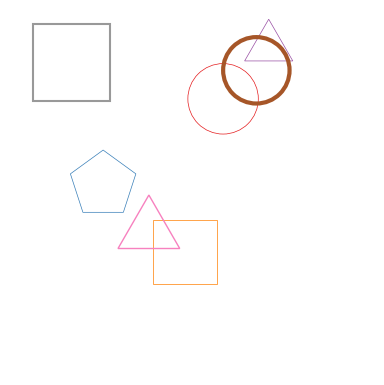[{"shape": "circle", "thickness": 0.5, "radius": 0.46, "center": [0.579, 0.743]}, {"shape": "pentagon", "thickness": 0.5, "radius": 0.45, "center": [0.268, 0.521]}, {"shape": "triangle", "thickness": 0.5, "radius": 0.36, "center": [0.698, 0.878]}, {"shape": "square", "thickness": 0.5, "radius": 0.41, "center": [0.48, 0.345]}, {"shape": "circle", "thickness": 3, "radius": 0.43, "center": [0.666, 0.817]}, {"shape": "triangle", "thickness": 1, "radius": 0.46, "center": [0.387, 0.401]}, {"shape": "square", "thickness": 1.5, "radius": 0.5, "center": [0.185, 0.837]}]